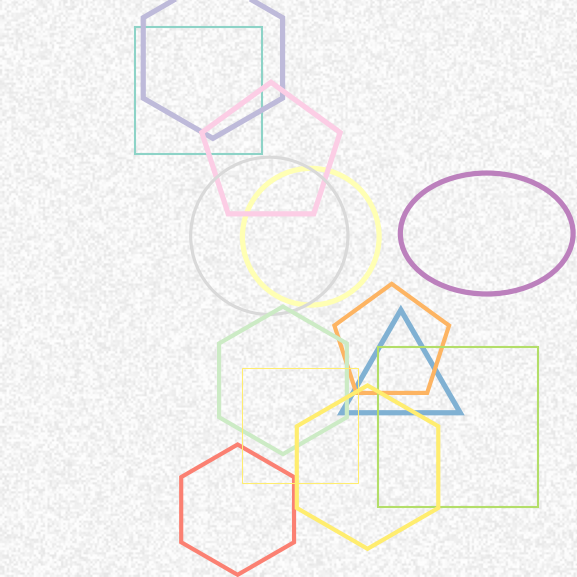[{"shape": "square", "thickness": 1, "radius": 0.55, "center": [0.344, 0.842]}, {"shape": "circle", "thickness": 2.5, "radius": 0.59, "center": [0.538, 0.589]}, {"shape": "hexagon", "thickness": 2.5, "radius": 0.7, "center": [0.369, 0.899]}, {"shape": "hexagon", "thickness": 2, "radius": 0.56, "center": [0.411, 0.117]}, {"shape": "triangle", "thickness": 2.5, "radius": 0.59, "center": [0.694, 0.344]}, {"shape": "pentagon", "thickness": 2, "radius": 0.52, "center": [0.678, 0.403]}, {"shape": "square", "thickness": 1, "radius": 0.69, "center": [0.794, 0.26]}, {"shape": "pentagon", "thickness": 2.5, "radius": 0.63, "center": [0.469, 0.731]}, {"shape": "circle", "thickness": 1.5, "radius": 0.68, "center": [0.466, 0.591]}, {"shape": "oval", "thickness": 2.5, "radius": 0.75, "center": [0.843, 0.595]}, {"shape": "hexagon", "thickness": 2, "radius": 0.64, "center": [0.49, 0.341]}, {"shape": "hexagon", "thickness": 2, "radius": 0.71, "center": [0.636, 0.19]}, {"shape": "square", "thickness": 0.5, "radius": 0.5, "center": [0.519, 0.263]}]